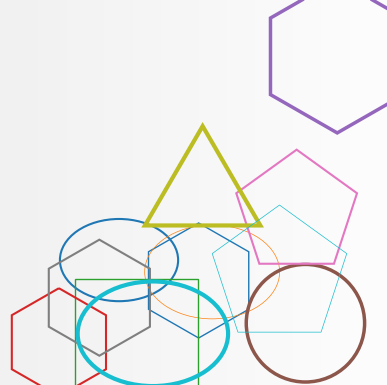[{"shape": "oval", "thickness": 1.5, "radius": 0.76, "center": [0.307, 0.324]}, {"shape": "hexagon", "thickness": 1, "radius": 0.75, "center": [0.513, 0.271]}, {"shape": "oval", "thickness": 0.5, "radius": 0.87, "center": [0.547, 0.294]}, {"shape": "square", "thickness": 1, "radius": 0.79, "center": [0.353, 0.119]}, {"shape": "hexagon", "thickness": 1.5, "radius": 0.7, "center": [0.152, 0.111]}, {"shape": "hexagon", "thickness": 2.5, "radius": 0.99, "center": [0.87, 0.854]}, {"shape": "circle", "thickness": 2.5, "radius": 0.76, "center": [0.788, 0.16]}, {"shape": "pentagon", "thickness": 1.5, "radius": 0.82, "center": [0.766, 0.447]}, {"shape": "hexagon", "thickness": 1.5, "radius": 0.75, "center": [0.256, 0.227]}, {"shape": "triangle", "thickness": 3, "radius": 0.86, "center": [0.523, 0.5]}, {"shape": "oval", "thickness": 3, "radius": 0.97, "center": [0.395, 0.133]}, {"shape": "pentagon", "thickness": 0.5, "radius": 0.91, "center": [0.721, 0.285]}]